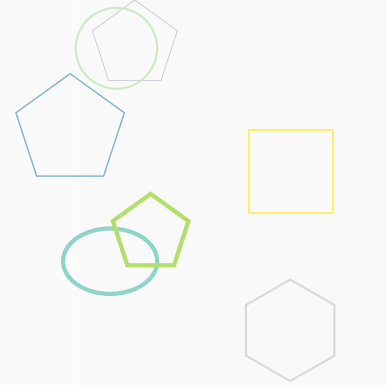[{"shape": "oval", "thickness": 3, "radius": 0.61, "center": [0.284, 0.322]}, {"shape": "pentagon", "thickness": 0.5, "radius": 0.58, "center": [0.348, 0.885]}, {"shape": "pentagon", "thickness": 1, "radius": 0.74, "center": [0.181, 0.662]}, {"shape": "pentagon", "thickness": 3, "radius": 0.51, "center": [0.389, 0.394]}, {"shape": "hexagon", "thickness": 1.5, "radius": 0.66, "center": [0.749, 0.142]}, {"shape": "circle", "thickness": 1.5, "radius": 0.53, "center": [0.3, 0.874]}, {"shape": "square", "thickness": 1.5, "radius": 0.54, "center": [0.752, 0.555]}]